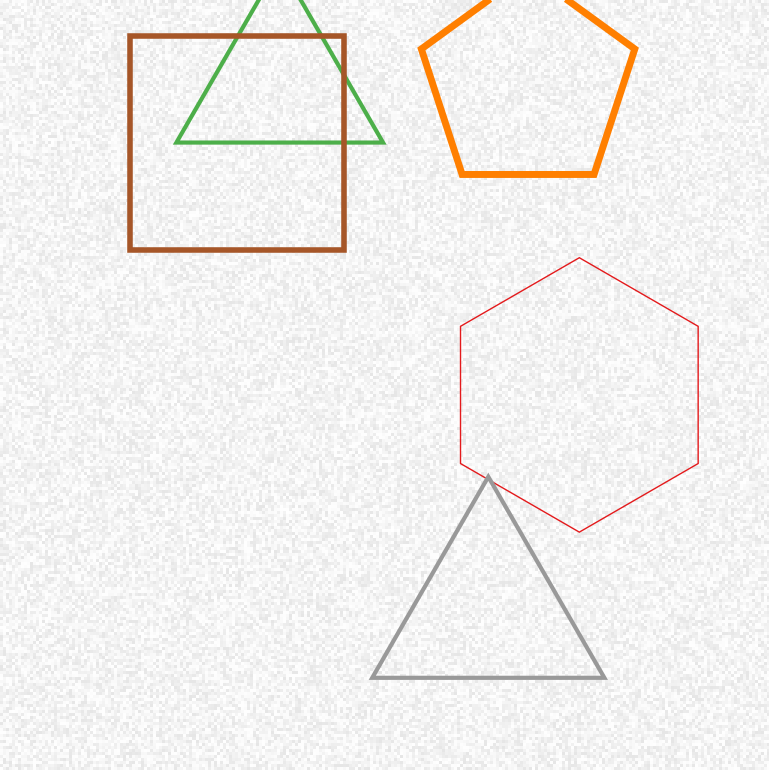[{"shape": "hexagon", "thickness": 0.5, "radius": 0.89, "center": [0.752, 0.487]}, {"shape": "triangle", "thickness": 1.5, "radius": 0.77, "center": [0.363, 0.892]}, {"shape": "pentagon", "thickness": 2.5, "radius": 0.73, "center": [0.686, 0.891]}, {"shape": "square", "thickness": 2, "radius": 0.7, "center": [0.308, 0.814]}, {"shape": "triangle", "thickness": 1.5, "radius": 0.87, "center": [0.634, 0.207]}]